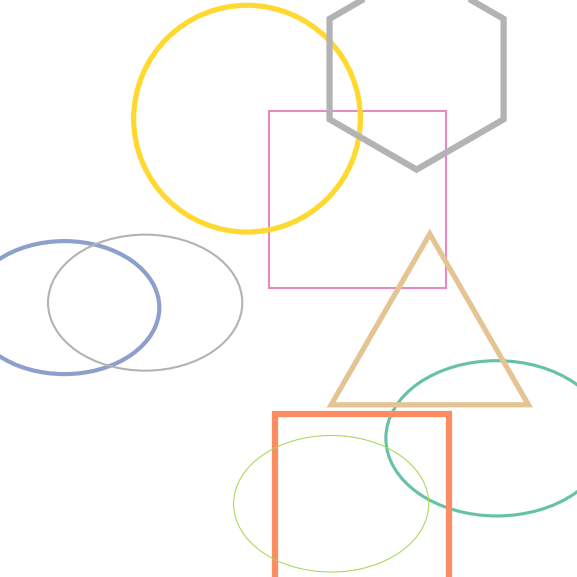[{"shape": "oval", "thickness": 1.5, "radius": 0.96, "center": [0.86, 0.24]}, {"shape": "square", "thickness": 3, "radius": 0.75, "center": [0.627, 0.133]}, {"shape": "oval", "thickness": 2, "radius": 0.82, "center": [0.111, 0.466]}, {"shape": "square", "thickness": 1, "radius": 0.76, "center": [0.619, 0.654]}, {"shape": "oval", "thickness": 0.5, "radius": 0.84, "center": [0.573, 0.127]}, {"shape": "circle", "thickness": 2.5, "radius": 0.98, "center": [0.428, 0.794]}, {"shape": "triangle", "thickness": 2.5, "radius": 0.99, "center": [0.744, 0.397]}, {"shape": "oval", "thickness": 1, "radius": 0.84, "center": [0.251, 0.475]}, {"shape": "hexagon", "thickness": 3, "radius": 0.87, "center": [0.721, 0.879]}]